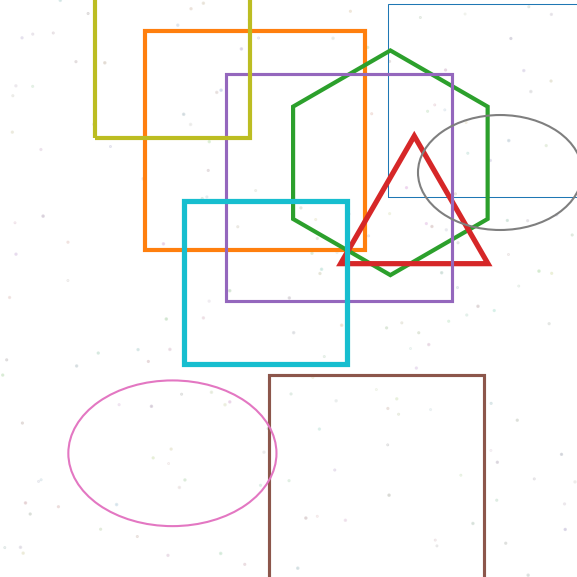[{"shape": "square", "thickness": 0.5, "radius": 0.84, "center": [0.839, 0.825]}, {"shape": "square", "thickness": 2, "radius": 0.95, "center": [0.442, 0.756]}, {"shape": "hexagon", "thickness": 2, "radius": 0.97, "center": [0.676, 0.717]}, {"shape": "triangle", "thickness": 2.5, "radius": 0.74, "center": [0.717, 0.616]}, {"shape": "square", "thickness": 1.5, "radius": 0.98, "center": [0.587, 0.674]}, {"shape": "square", "thickness": 1.5, "radius": 0.93, "center": [0.652, 0.163]}, {"shape": "oval", "thickness": 1, "radius": 0.9, "center": [0.299, 0.214]}, {"shape": "oval", "thickness": 1, "radius": 0.71, "center": [0.866, 0.7]}, {"shape": "square", "thickness": 2, "radius": 0.67, "center": [0.299, 0.894]}, {"shape": "square", "thickness": 2.5, "radius": 0.71, "center": [0.46, 0.509]}]